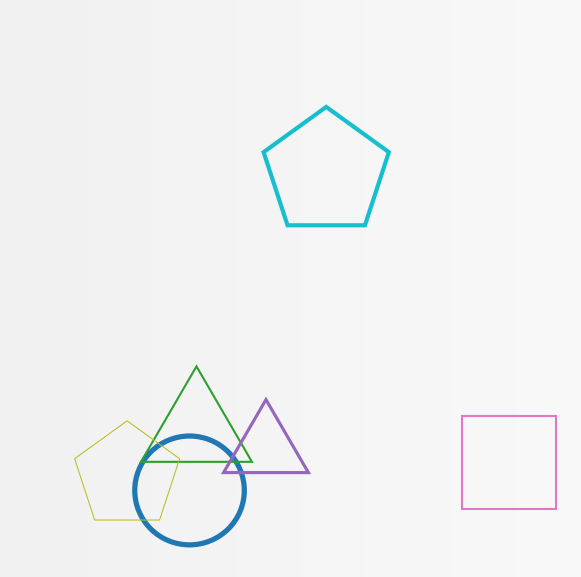[{"shape": "circle", "thickness": 2.5, "radius": 0.47, "center": [0.326, 0.15]}, {"shape": "triangle", "thickness": 1, "radius": 0.55, "center": [0.338, 0.255]}, {"shape": "triangle", "thickness": 1.5, "radius": 0.42, "center": [0.458, 0.223]}, {"shape": "square", "thickness": 1, "radius": 0.41, "center": [0.875, 0.198]}, {"shape": "pentagon", "thickness": 0.5, "radius": 0.47, "center": [0.219, 0.175]}, {"shape": "pentagon", "thickness": 2, "radius": 0.57, "center": [0.561, 0.701]}]